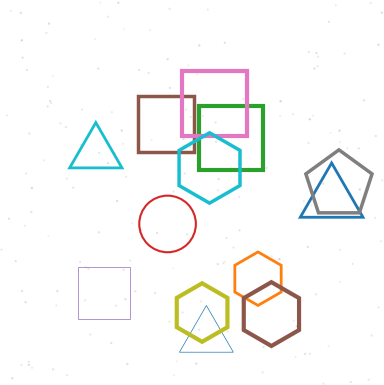[{"shape": "triangle", "thickness": 2, "radius": 0.47, "center": [0.861, 0.483]}, {"shape": "triangle", "thickness": 0.5, "radius": 0.4, "center": [0.536, 0.126]}, {"shape": "hexagon", "thickness": 2, "radius": 0.35, "center": [0.67, 0.276]}, {"shape": "square", "thickness": 3, "radius": 0.42, "center": [0.6, 0.642]}, {"shape": "circle", "thickness": 1.5, "radius": 0.37, "center": [0.435, 0.418]}, {"shape": "square", "thickness": 0.5, "radius": 0.33, "center": [0.271, 0.239]}, {"shape": "square", "thickness": 2.5, "radius": 0.36, "center": [0.431, 0.678]}, {"shape": "hexagon", "thickness": 3, "radius": 0.41, "center": [0.705, 0.184]}, {"shape": "square", "thickness": 3, "radius": 0.43, "center": [0.557, 0.731]}, {"shape": "pentagon", "thickness": 2.5, "radius": 0.45, "center": [0.88, 0.52]}, {"shape": "hexagon", "thickness": 3, "radius": 0.38, "center": [0.525, 0.188]}, {"shape": "hexagon", "thickness": 2.5, "radius": 0.46, "center": [0.544, 0.564]}, {"shape": "triangle", "thickness": 2, "radius": 0.39, "center": [0.249, 0.603]}]